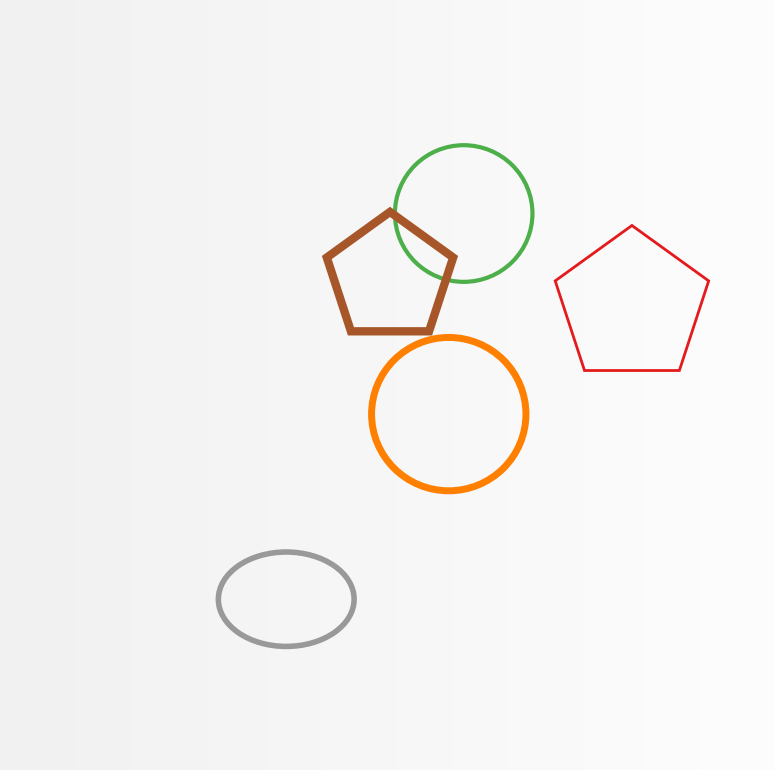[{"shape": "pentagon", "thickness": 1, "radius": 0.52, "center": [0.815, 0.603]}, {"shape": "circle", "thickness": 1.5, "radius": 0.44, "center": [0.598, 0.723]}, {"shape": "circle", "thickness": 2.5, "radius": 0.5, "center": [0.579, 0.462]}, {"shape": "pentagon", "thickness": 3, "radius": 0.43, "center": [0.503, 0.639]}, {"shape": "oval", "thickness": 2, "radius": 0.44, "center": [0.369, 0.222]}]